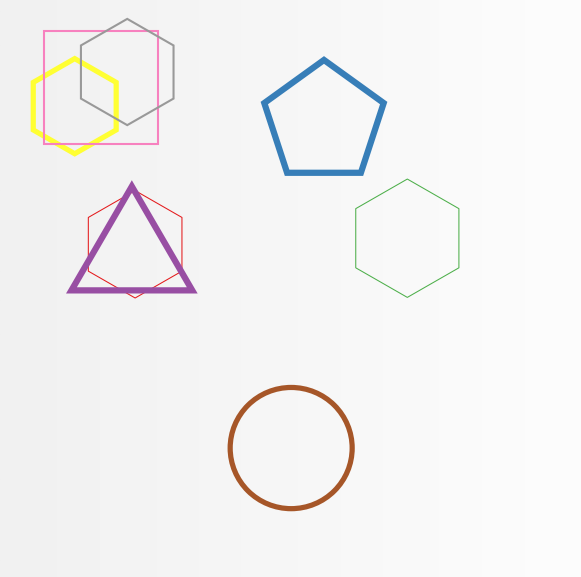[{"shape": "hexagon", "thickness": 0.5, "radius": 0.47, "center": [0.232, 0.576]}, {"shape": "pentagon", "thickness": 3, "radius": 0.54, "center": [0.557, 0.787]}, {"shape": "hexagon", "thickness": 0.5, "radius": 0.51, "center": [0.701, 0.587]}, {"shape": "triangle", "thickness": 3, "radius": 0.6, "center": [0.227, 0.556]}, {"shape": "hexagon", "thickness": 2.5, "radius": 0.41, "center": [0.129, 0.815]}, {"shape": "circle", "thickness": 2.5, "radius": 0.52, "center": [0.501, 0.223]}, {"shape": "square", "thickness": 1, "radius": 0.49, "center": [0.174, 0.848]}, {"shape": "hexagon", "thickness": 1, "radius": 0.46, "center": [0.219, 0.874]}]